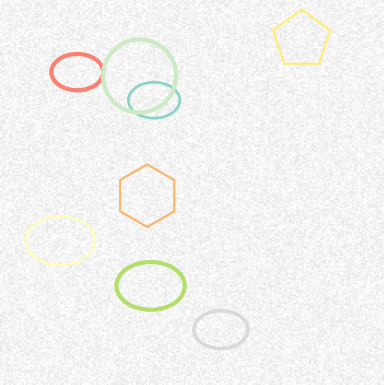[{"shape": "oval", "thickness": 2, "radius": 0.33, "center": [0.4, 0.74]}, {"shape": "oval", "thickness": 1.5, "radius": 0.45, "center": [0.157, 0.375]}, {"shape": "oval", "thickness": 3, "radius": 0.34, "center": [0.201, 0.813]}, {"shape": "hexagon", "thickness": 1.5, "radius": 0.41, "center": [0.382, 0.492]}, {"shape": "oval", "thickness": 3, "radius": 0.44, "center": [0.391, 0.257]}, {"shape": "oval", "thickness": 2.5, "radius": 0.35, "center": [0.574, 0.144]}, {"shape": "circle", "thickness": 3, "radius": 0.47, "center": [0.363, 0.803]}, {"shape": "pentagon", "thickness": 1.5, "radius": 0.39, "center": [0.784, 0.898]}]